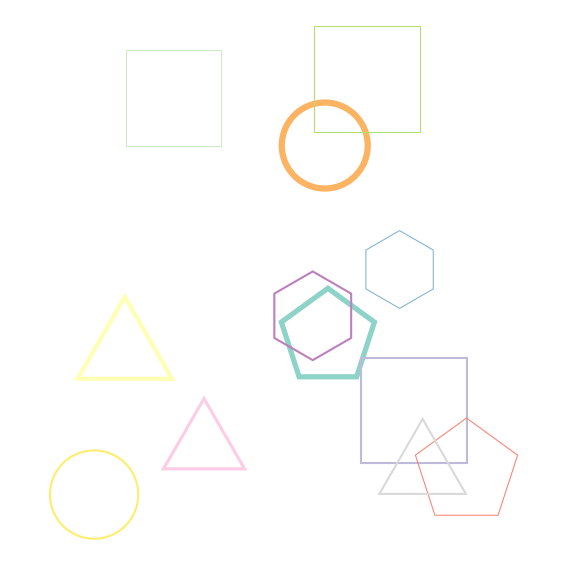[{"shape": "pentagon", "thickness": 2.5, "radius": 0.42, "center": [0.568, 0.415]}, {"shape": "triangle", "thickness": 2, "radius": 0.47, "center": [0.216, 0.39]}, {"shape": "square", "thickness": 1, "radius": 0.46, "center": [0.717, 0.288]}, {"shape": "pentagon", "thickness": 0.5, "radius": 0.47, "center": [0.808, 0.182]}, {"shape": "hexagon", "thickness": 0.5, "radius": 0.34, "center": [0.692, 0.532]}, {"shape": "circle", "thickness": 3, "radius": 0.37, "center": [0.562, 0.747]}, {"shape": "square", "thickness": 0.5, "radius": 0.46, "center": [0.635, 0.863]}, {"shape": "triangle", "thickness": 1.5, "radius": 0.41, "center": [0.353, 0.228]}, {"shape": "triangle", "thickness": 1, "radius": 0.43, "center": [0.732, 0.187]}, {"shape": "hexagon", "thickness": 1, "radius": 0.38, "center": [0.542, 0.452]}, {"shape": "square", "thickness": 0.5, "radius": 0.41, "center": [0.3, 0.83]}, {"shape": "circle", "thickness": 1, "radius": 0.38, "center": [0.163, 0.143]}]